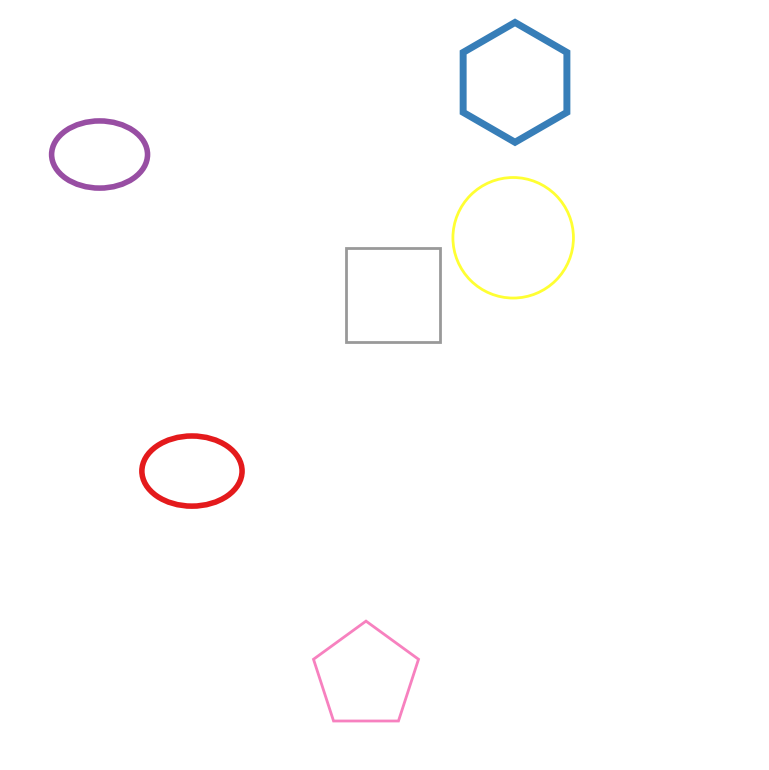[{"shape": "oval", "thickness": 2, "radius": 0.33, "center": [0.249, 0.388]}, {"shape": "hexagon", "thickness": 2.5, "radius": 0.39, "center": [0.669, 0.893]}, {"shape": "oval", "thickness": 2, "radius": 0.31, "center": [0.129, 0.799]}, {"shape": "circle", "thickness": 1, "radius": 0.39, "center": [0.666, 0.691]}, {"shape": "pentagon", "thickness": 1, "radius": 0.36, "center": [0.475, 0.122]}, {"shape": "square", "thickness": 1, "radius": 0.3, "center": [0.51, 0.617]}]